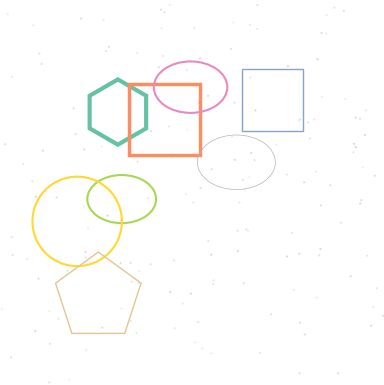[{"shape": "hexagon", "thickness": 3, "radius": 0.42, "center": [0.306, 0.709]}, {"shape": "square", "thickness": 2.5, "radius": 0.46, "center": [0.428, 0.69]}, {"shape": "square", "thickness": 1, "radius": 0.4, "center": [0.708, 0.741]}, {"shape": "oval", "thickness": 1.5, "radius": 0.48, "center": [0.495, 0.774]}, {"shape": "oval", "thickness": 1.5, "radius": 0.45, "center": [0.316, 0.483]}, {"shape": "circle", "thickness": 1.5, "radius": 0.58, "center": [0.201, 0.425]}, {"shape": "pentagon", "thickness": 1, "radius": 0.58, "center": [0.255, 0.228]}, {"shape": "oval", "thickness": 0.5, "radius": 0.51, "center": [0.614, 0.579]}]